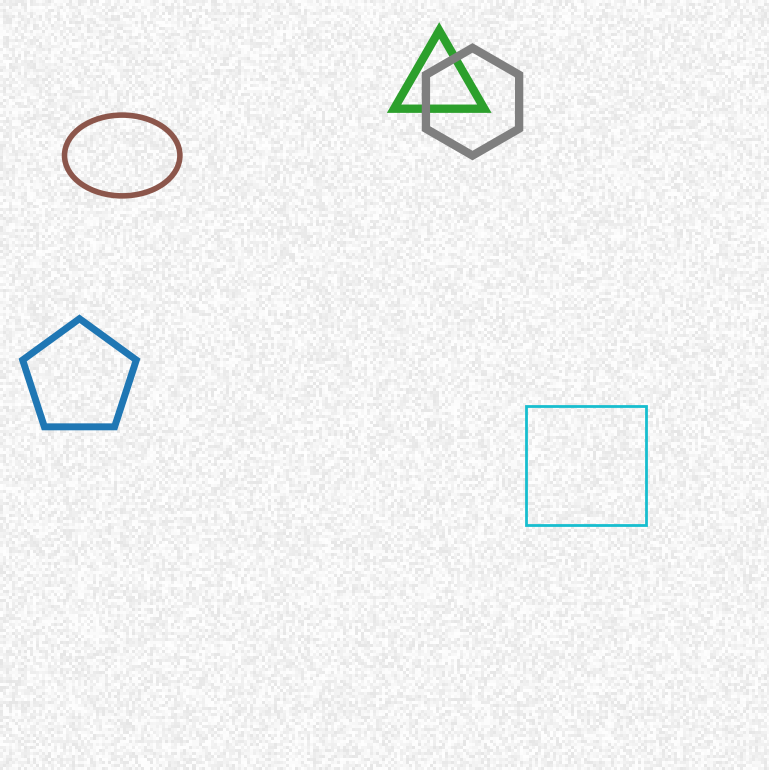[{"shape": "pentagon", "thickness": 2.5, "radius": 0.39, "center": [0.103, 0.508]}, {"shape": "triangle", "thickness": 3, "radius": 0.34, "center": [0.57, 0.893]}, {"shape": "oval", "thickness": 2, "radius": 0.37, "center": [0.159, 0.798]}, {"shape": "hexagon", "thickness": 3, "radius": 0.35, "center": [0.614, 0.868]}, {"shape": "square", "thickness": 1, "radius": 0.39, "center": [0.761, 0.396]}]